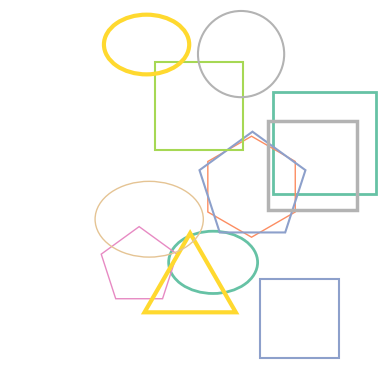[{"shape": "square", "thickness": 2, "radius": 0.66, "center": [0.843, 0.629]}, {"shape": "oval", "thickness": 2, "radius": 0.58, "center": [0.554, 0.319]}, {"shape": "hexagon", "thickness": 1, "radius": 0.66, "center": [0.653, 0.515]}, {"shape": "pentagon", "thickness": 1.5, "radius": 0.72, "center": [0.656, 0.513]}, {"shape": "square", "thickness": 1.5, "radius": 0.51, "center": [0.778, 0.172]}, {"shape": "pentagon", "thickness": 1, "radius": 0.52, "center": [0.361, 0.308]}, {"shape": "square", "thickness": 1.5, "radius": 0.57, "center": [0.518, 0.724]}, {"shape": "triangle", "thickness": 3, "radius": 0.68, "center": [0.494, 0.257]}, {"shape": "oval", "thickness": 3, "radius": 0.55, "center": [0.381, 0.884]}, {"shape": "oval", "thickness": 1, "radius": 0.7, "center": [0.388, 0.431]}, {"shape": "square", "thickness": 2.5, "radius": 0.58, "center": [0.812, 0.57]}, {"shape": "circle", "thickness": 1.5, "radius": 0.56, "center": [0.626, 0.86]}]